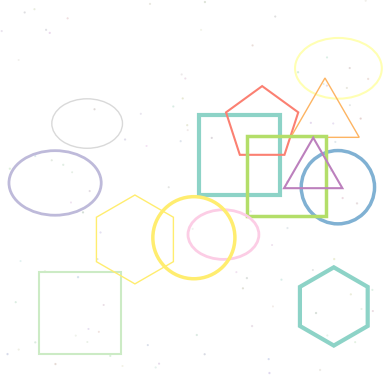[{"shape": "square", "thickness": 3, "radius": 0.52, "center": [0.622, 0.597]}, {"shape": "hexagon", "thickness": 3, "radius": 0.51, "center": [0.867, 0.204]}, {"shape": "oval", "thickness": 1.5, "radius": 0.56, "center": [0.879, 0.823]}, {"shape": "oval", "thickness": 2, "radius": 0.6, "center": [0.143, 0.525]}, {"shape": "pentagon", "thickness": 1.5, "radius": 0.49, "center": [0.681, 0.678]}, {"shape": "circle", "thickness": 2.5, "radius": 0.48, "center": [0.878, 0.514]}, {"shape": "triangle", "thickness": 1, "radius": 0.51, "center": [0.844, 0.695]}, {"shape": "square", "thickness": 2.5, "radius": 0.52, "center": [0.744, 0.543]}, {"shape": "oval", "thickness": 2, "radius": 0.46, "center": [0.58, 0.391]}, {"shape": "oval", "thickness": 1, "radius": 0.46, "center": [0.226, 0.679]}, {"shape": "triangle", "thickness": 1.5, "radius": 0.44, "center": [0.814, 0.555]}, {"shape": "square", "thickness": 1.5, "radius": 0.53, "center": [0.207, 0.188]}, {"shape": "hexagon", "thickness": 1, "radius": 0.58, "center": [0.35, 0.378]}, {"shape": "circle", "thickness": 2.5, "radius": 0.53, "center": [0.504, 0.383]}]